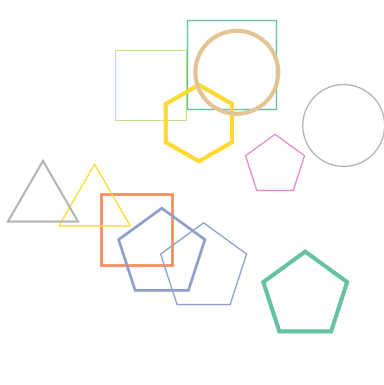[{"shape": "pentagon", "thickness": 3, "radius": 0.57, "center": [0.793, 0.232]}, {"shape": "square", "thickness": 1, "radius": 0.58, "center": [0.601, 0.832]}, {"shape": "square", "thickness": 2, "radius": 0.46, "center": [0.355, 0.404]}, {"shape": "pentagon", "thickness": 1, "radius": 0.59, "center": [0.529, 0.304]}, {"shape": "pentagon", "thickness": 2, "radius": 0.59, "center": [0.42, 0.341]}, {"shape": "pentagon", "thickness": 1, "radius": 0.4, "center": [0.714, 0.57]}, {"shape": "square", "thickness": 0.5, "radius": 0.46, "center": [0.39, 0.78]}, {"shape": "triangle", "thickness": 1, "radius": 0.53, "center": [0.246, 0.467]}, {"shape": "hexagon", "thickness": 3, "radius": 0.5, "center": [0.517, 0.68]}, {"shape": "circle", "thickness": 3, "radius": 0.54, "center": [0.615, 0.812]}, {"shape": "triangle", "thickness": 1.5, "radius": 0.53, "center": [0.112, 0.477]}, {"shape": "circle", "thickness": 1, "radius": 0.53, "center": [0.893, 0.674]}]